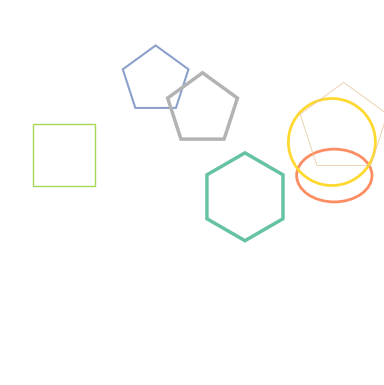[{"shape": "hexagon", "thickness": 2.5, "radius": 0.57, "center": [0.636, 0.489]}, {"shape": "oval", "thickness": 2, "radius": 0.49, "center": [0.868, 0.544]}, {"shape": "pentagon", "thickness": 1.5, "radius": 0.45, "center": [0.404, 0.792]}, {"shape": "square", "thickness": 1, "radius": 0.4, "center": [0.167, 0.597]}, {"shape": "circle", "thickness": 2, "radius": 0.56, "center": [0.862, 0.631]}, {"shape": "pentagon", "thickness": 0.5, "radius": 0.6, "center": [0.893, 0.667]}, {"shape": "pentagon", "thickness": 2.5, "radius": 0.48, "center": [0.526, 0.716]}]